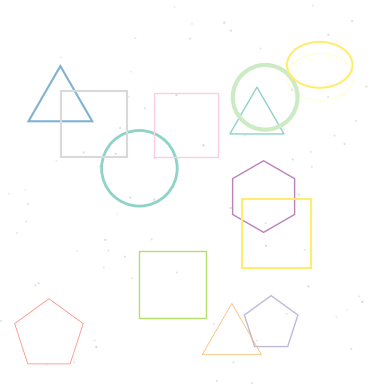[{"shape": "circle", "thickness": 2, "radius": 0.49, "center": [0.362, 0.563]}, {"shape": "triangle", "thickness": 1, "radius": 0.41, "center": [0.667, 0.693]}, {"shape": "oval", "thickness": 0.5, "radius": 0.43, "center": [0.832, 0.8]}, {"shape": "pentagon", "thickness": 1, "radius": 0.37, "center": [0.704, 0.159]}, {"shape": "pentagon", "thickness": 0.5, "radius": 0.47, "center": [0.127, 0.131]}, {"shape": "triangle", "thickness": 1.5, "radius": 0.48, "center": [0.157, 0.733]}, {"shape": "triangle", "thickness": 0.5, "radius": 0.44, "center": [0.602, 0.123]}, {"shape": "square", "thickness": 1, "radius": 0.44, "center": [0.448, 0.261]}, {"shape": "square", "thickness": 1, "radius": 0.41, "center": [0.484, 0.675]}, {"shape": "square", "thickness": 1.5, "radius": 0.43, "center": [0.244, 0.678]}, {"shape": "hexagon", "thickness": 1, "radius": 0.46, "center": [0.685, 0.489]}, {"shape": "circle", "thickness": 3, "radius": 0.42, "center": [0.689, 0.747]}, {"shape": "oval", "thickness": 1.5, "radius": 0.43, "center": [0.83, 0.832]}, {"shape": "square", "thickness": 1.5, "radius": 0.45, "center": [0.718, 0.393]}]